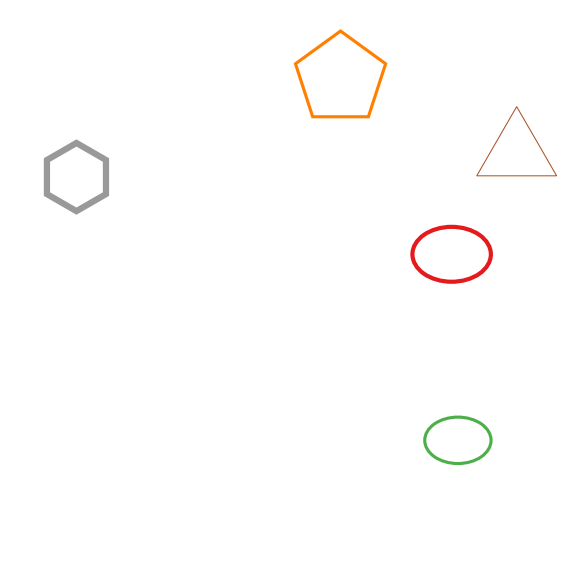[{"shape": "oval", "thickness": 2, "radius": 0.34, "center": [0.782, 0.559]}, {"shape": "oval", "thickness": 1.5, "radius": 0.29, "center": [0.793, 0.237]}, {"shape": "pentagon", "thickness": 1.5, "radius": 0.41, "center": [0.59, 0.863]}, {"shape": "triangle", "thickness": 0.5, "radius": 0.4, "center": [0.895, 0.735]}, {"shape": "hexagon", "thickness": 3, "radius": 0.3, "center": [0.132, 0.693]}]